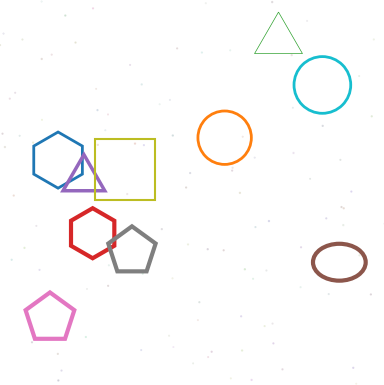[{"shape": "hexagon", "thickness": 2, "radius": 0.36, "center": [0.151, 0.584]}, {"shape": "circle", "thickness": 2, "radius": 0.35, "center": [0.583, 0.642]}, {"shape": "triangle", "thickness": 0.5, "radius": 0.36, "center": [0.723, 0.897]}, {"shape": "hexagon", "thickness": 3, "radius": 0.32, "center": [0.241, 0.394]}, {"shape": "triangle", "thickness": 2.5, "radius": 0.31, "center": [0.218, 0.536]}, {"shape": "oval", "thickness": 3, "radius": 0.34, "center": [0.881, 0.319]}, {"shape": "pentagon", "thickness": 3, "radius": 0.33, "center": [0.13, 0.174]}, {"shape": "pentagon", "thickness": 3, "radius": 0.32, "center": [0.343, 0.347]}, {"shape": "square", "thickness": 1.5, "radius": 0.39, "center": [0.324, 0.56]}, {"shape": "circle", "thickness": 2, "radius": 0.37, "center": [0.837, 0.779]}]